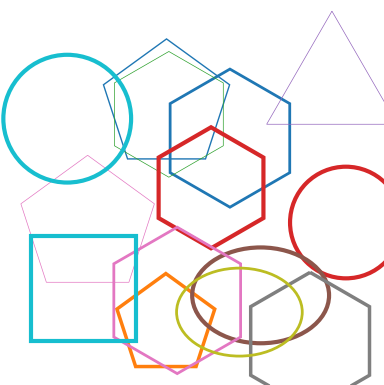[{"shape": "hexagon", "thickness": 2, "radius": 0.9, "center": [0.597, 0.641]}, {"shape": "pentagon", "thickness": 1, "radius": 0.86, "center": [0.433, 0.727]}, {"shape": "pentagon", "thickness": 2.5, "radius": 0.67, "center": [0.431, 0.156]}, {"shape": "hexagon", "thickness": 0.5, "radius": 0.82, "center": [0.439, 0.703]}, {"shape": "circle", "thickness": 3, "radius": 0.72, "center": [0.898, 0.422]}, {"shape": "hexagon", "thickness": 3, "radius": 0.79, "center": [0.548, 0.512]}, {"shape": "triangle", "thickness": 0.5, "radius": 0.98, "center": [0.862, 0.775]}, {"shape": "oval", "thickness": 3, "radius": 0.89, "center": [0.677, 0.233]}, {"shape": "hexagon", "thickness": 2, "radius": 0.95, "center": [0.46, 0.22]}, {"shape": "pentagon", "thickness": 0.5, "radius": 0.91, "center": [0.228, 0.414]}, {"shape": "hexagon", "thickness": 2.5, "radius": 0.89, "center": [0.805, 0.114]}, {"shape": "oval", "thickness": 2, "radius": 0.82, "center": [0.622, 0.189]}, {"shape": "circle", "thickness": 3, "radius": 0.83, "center": [0.175, 0.692]}, {"shape": "square", "thickness": 3, "radius": 0.68, "center": [0.217, 0.25]}]